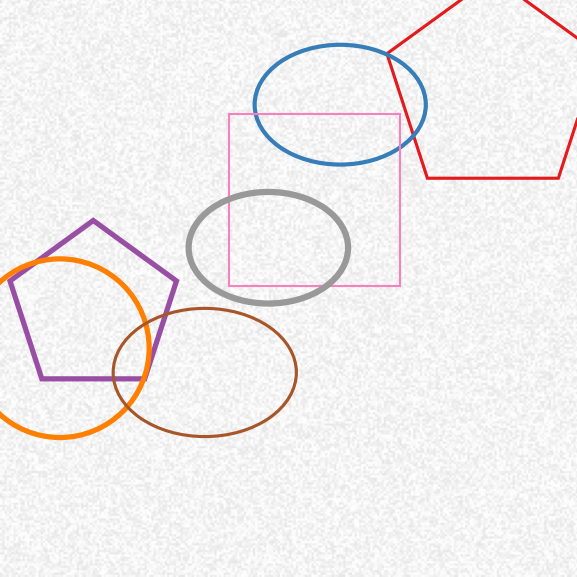[{"shape": "pentagon", "thickness": 1.5, "radius": 0.96, "center": [0.853, 0.847]}, {"shape": "oval", "thickness": 2, "radius": 0.74, "center": [0.589, 0.818]}, {"shape": "pentagon", "thickness": 2.5, "radius": 0.76, "center": [0.161, 0.466]}, {"shape": "circle", "thickness": 2.5, "radius": 0.77, "center": [0.104, 0.396]}, {"shape": "oval", "thickness": 1.5, "radius": 0.79, "center": [0.355, 0.354]}, {"shape": "square", "thickness": 1, "radius": 0.74, "center": [0.545, 0.652]}, {"shape": "oval", "thickness": 3, "radius": 0.69, "center": [0.465, 0.57]}]